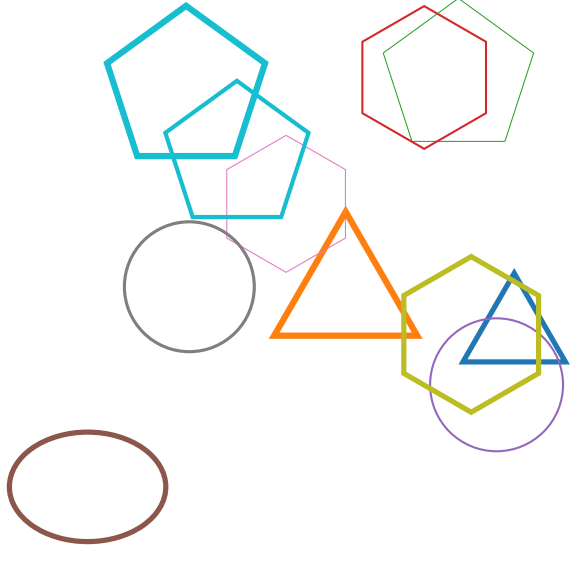[{"shape": "triangle", "thickness": 2.5, "radius": 0.51, "center": [0.89, 0.424]}, {"shape": "triangle", "thickness": 3, "radius": 0.72, "center": [0.599, 0.489]}, {"shape": "pentagon", "thickness": 0.5, "radius": 0.68, "center": [0.794, 0.865]}, {"shape": "hexagon", "thickness": 1, "radius": 0.62, "center": [0.735, 0.865]}, {"shape": "circle", "thickness": 1, "radius": 0.58, "center": [0.86, 0.333]}, {"shape": "oval", "thickness": 2.5, "radius": 0.68, "center": [0.152, 0.156]}, {"shape": "hexagon", "thickness": 0.5, "radius": 0.59, "center": [0.495, 0.646]}, {"shape": "circle", "thickness": 1.5, "radius": 0.56, "center": [0.328, 0.503]}, {"shape": "hexagon", "thickness": 2.5, "radius": 0.67, "center": [0.816, 0.42]}, {"shape": "pentagon", "thickness": 3, "radius": 0.72, "center": [0.322, 0.845]}, {"shape": "pentagon", "thickness": 2, "radius": 0.65, "center": [0.41, 0.729]}]